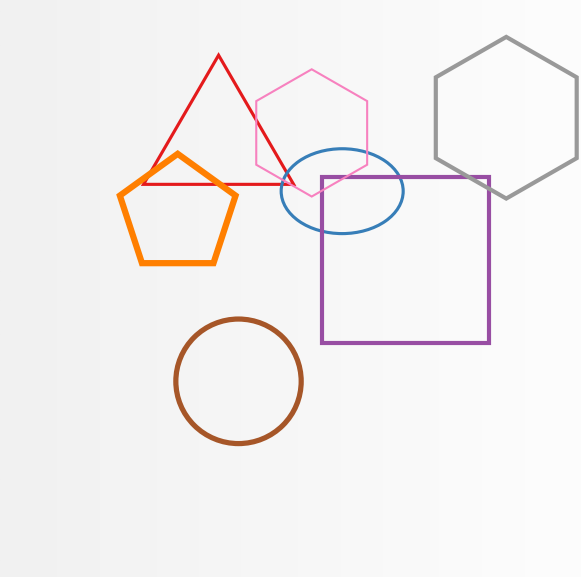[{"shape": "triangle", "thickness": 1.5, "radius": 0.75, "center": [0.376, 0.754]}, {"shape": "oval", "thickness": 1.5, "radius": 0.52, "center": [0.589, 0.668]}, {"shape": "square", "thickness": 2, "radius": 0.72, "center": [0.698, 0.548]}, {"shape": "pentagon", "thickness": 3, "radius": 0.52, "center": [0.306, 0.628]}, {"shape": "circle", "thickness": 2.5, "radius": 0.54, "center": [0.41, 0.339]}, {"shape": "hexagon", "thickness": 1, "radius": 0.55, "center": [0.536, 0.769]}, {"shape": "hexagon", "thickness": 2, "radius": 0.7, "center": [0.871, 0.795]}]